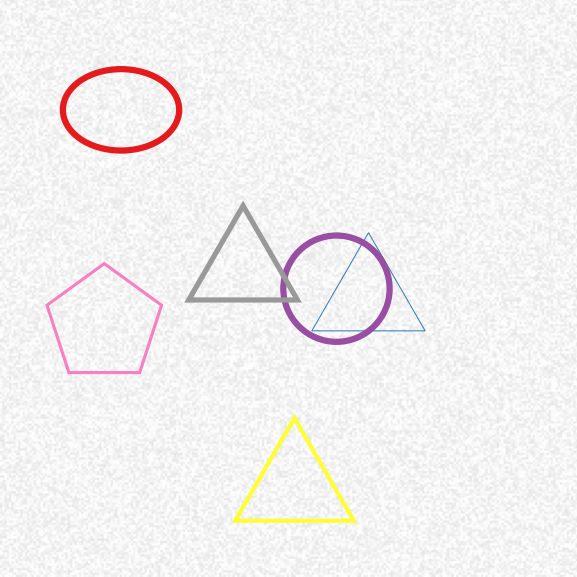[{"shape": "oval", "thickness": 3, "radius": 0.5, "center": [0.21, 0.809]}, {"shape": "triangle", "thickness": 0.5, "radius": 0.57, "center": [0.638, 0.483]}, {"shape": "circle", "thickness": 3, "radius": 0.46, "center": [0.583, 0.499]}, {"shape": "triangle", "thickness": 2, "radius": 0.59, "center": [0.51, 0.157]}, {"shape": "pentagon", "thickness": 1.5, "radius": 0.52, "center": [0.181, 0.438]}, {"shape": "triangle", "thickness": 2.5, "radius": 0.54, "center": [0.421, 0.534]}]